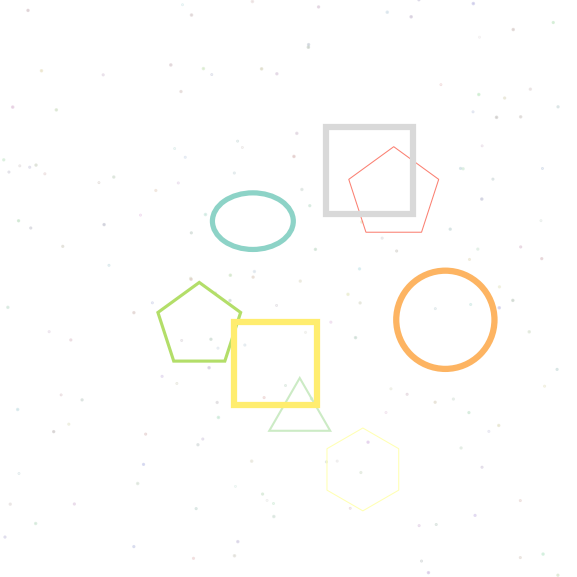[{"shape": "oval", "thickness": 2.5, "radius": 0.35, "center": [0.438, 0.616]}, {"shape": "hexagon", "thickness": 0.5, "radius": 0.36, "center": [0.628, 0.186]}, {"shape": "pentagon", "thickness": 0.5, "radius": 0.41, "center": [0.682, 0.663]}, {"shape": "circle", "thickness": 3, "radius": 0.43, "center": [0.771, 0.445]}, {"shape": "pentagon", "thickness": 1.5, "radius": 0.38, "center": [0.345, 0.435]}, {"shape": "square", "thickness": 3, "radius": 0.38, "center": [0.64, 0.704]}, {"shape": "triangle", "thickness": 1, "radius": 0.3, "center": [0.519, 0.284]}, {"shape": "square", "thickness": 3, "radius": 0.36, "center": [0.477, 0.37]}]